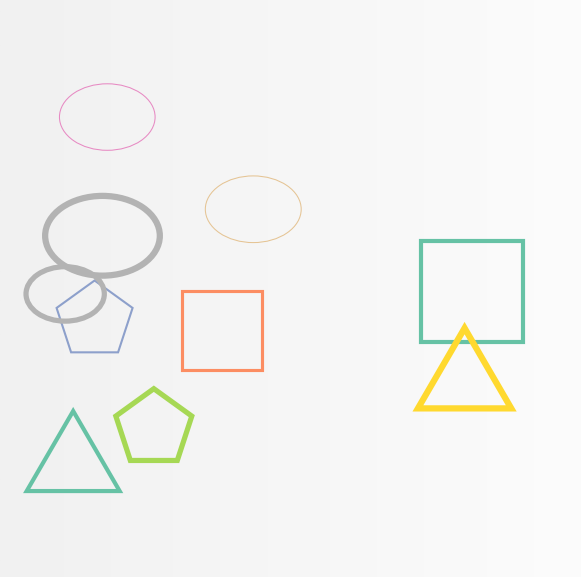[{"shape": "triangle", "thickness": 2, "radius": 0.46, "center": [0.126, 0.195]}, {"shape": "square", "thickness": 2, "radius": 0.44, "center": [0.812, 0.495]}, {"shape": "square", "thickness": 1.5, "radius": 0.34, "center": [0.382, 0.427]}, {"shape": "pentagon", "thickness": 1, "radius": 0.34, "center": [0.163, 0.445]}, {"shape": "oval", "thickness": 0.5, "radius": 0.41, "center": [0.185, 0.796]}, {"shape": "pentagon", "thickness": 2.5, "radius": 0.34, "center": [0.265, 0.257]}, {"shape": "triangle", "thickness": 3, "radius": 0.46, "center": [0.799, 0.338]}, {"shape": "oval", "thickness": 0.5, "radius": 0.41, "center": [0.436, 0.637]}, {"shape": "oval", "thickness": 3, "radius": 0.49, "center": [0.176, 0.591]}, {"shape": "oval", "thickness": 2.5, "radius": 0.34, "center": [0.112, 0.49]}]